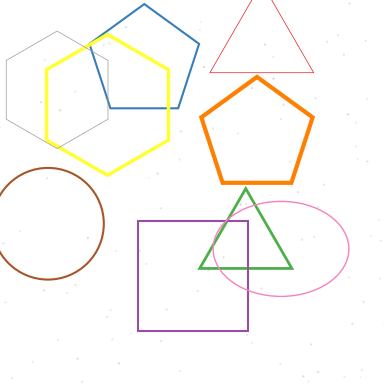[{"shape": "triangle", "thickness": 0.5, "radius": 0.78, "center": [0.68, 0.889]}, {"shape": "pentagon", "thickness": 1.5, "radius": 0.75, "center": [0.375, 0.84]}, {"shape": "triangle", "thickness": 2, "radius": 0.69, "center": [0.638, 0.372]}, {"shape": "square", "thickness": 1.5, "radius": 0.72, "center": [0.502, 0.282]}, {"shape": "pentagon", "thickness": 3, "radius": 0.76, "center": [0.668, 0.648]}, {"shape": "hexagon", "thickness": 2.5, "radius": 0.91, "center": [0.279, 0.728]}, {"shape": "circle", "thickness": 1.5, "radius": 0.73, "center": [0.125, 0.419]}, {"shape": "oval", "thickness": 1, "radius": 0.88, "center": [0.73, 0.354]}, {"shape": "hexagon", "thickness": 0.5, "radius": 0.76, "center": [0.148, 0.767]}]